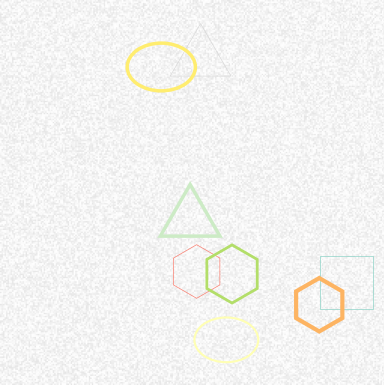[{"shape": "square", "thickness": 0.5, "radius": 0.34, "center": [0.899, 0.267]}, {"shape": "oval", "thickness": 1.5, "radius": 0.41, "center": [0.588, 0.117]}, {"shape": "hexagon", "thickness": 0.5, "radius": 0.35, "center": [0.511, 0.295]}, {"shape": "hexagon", "thickness": 3, "radius": 0.35, "center": [0.829, 0.208]}, {"shape": "hexagon", "thickness": 2, "radius": 0.38, "center": [0.603, 0.288]}, {"shape": "triangle", "thickness": 0.5, "radius": 0.45, "center": [0.521, 0.848]}, {"shape": "triangle", "thickness": 2.5, "radius": 0.45, "center": [0.494, 0.431]}, {"shape": "oval", "thickness": 2.5, "radius": 0.44, "center": [0.419, 0.826]}]